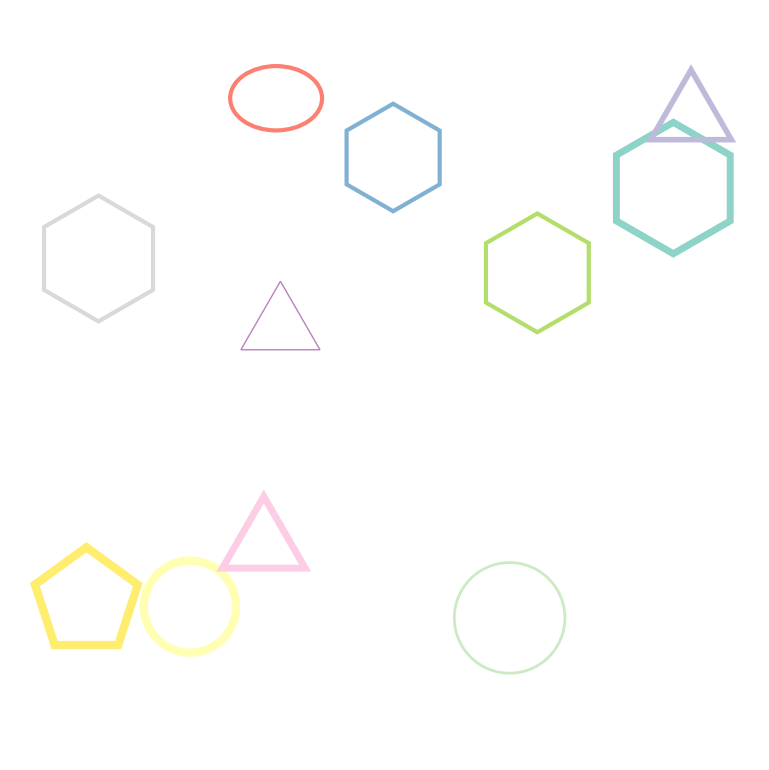[{"shape": "hexagon", "thickness": 2.5, "radius": 0.43, "center": [0.874, 0.756]}, {"shape": "circle", "thickness": 3, "radius": 0.3, "center": [0.247, 0.212]}, {"shape": "triangle", "thickness": 2, "radius": 0.3, "center": [0.897, 0.849]}, {"shape": "oval", "thickness": 1.5, "radius": 0.3, "center": [0.359, 0.872]}, {"shape": "hexagon", "thickness": 1.5, "radius": 0.35, "center": [0.511, 0.795]}, {"shape": "hexagon", "thickness": 1.5, "radius": 0.39, "center": [0.698, 0.646]}, {"shape": "triangle", "thickness": 2.5, "radius": 0.31, "center": [0.343, 0.293]}, {"shape": "hexagon", "thickness": 1.5, "radius": 0.41, "center": [0.128, 0.664]}, {"shape": "triangle", "thickness": 0.5, "radius": 0.3, "center": [0.364, 0.575]}, {"shape": "circle", "thickness": 1, "radius": 0.36, "center": [0.662, 0.198]}, {"shape": "pentagon", "thickness": 3, "radius": 0.35, "center": [0.112, 0.219]}]